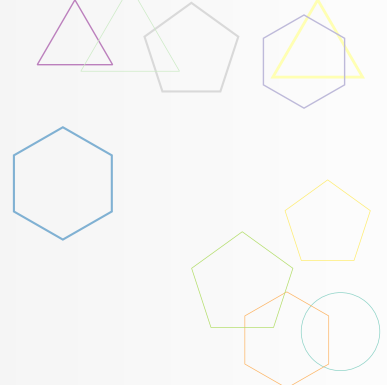[{"shape": "circle", "thickness": 0.5, "radius": 0.51, "center": [0.879, 0.139]}, {"shape": "triangle", "thickness": 2, "radius": 0.67, "center": [0.82, 0.867]}, {"shape": "hexagon", "thickness": 1, "radius": 0.6, "center": [0.785, 0.84]}, {"shape": "hexagon", "thickness": 1.5, "radius": 0.73, "center": [0.162, 0.524]}, {"shape": "hexagon", "thickness": 0.5, "radius": 0.62, "center": [0.74, 0.117]}, {"shape": "pentagon", "thickness": 0.5, "radius": 0.69, "center": [0.625, 0.261]}, {"shape": "pentagon", "thickness": 1.5, "radius": 0.64, "center": [0.494, 0.865]}, {"shape": "triangle", "thickness": 1, "radius": 0.56, "center": [0.193, 0.888]}, {"shape": "triangle", "thickness": 0.5, "radius": 0.74, "center": [0.336, 0.888]}, {"shape": "pentagon", "thickness": 0.5, "radius": 0.58, "center": [0.846, 0.417]}]